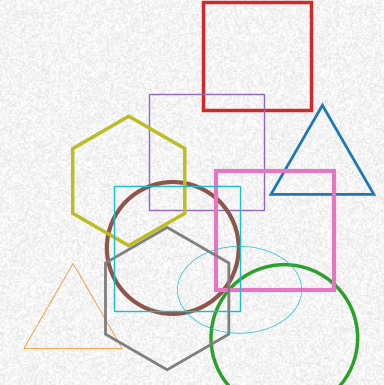[{"shape": "triangle", "thickness": 2, "radius": 0.77, "center": [0.837, 0.572]}, {"shape": "triangle", "thickness": 0.5, "radius": 0.74, "center": [0.19, 0.168]}, {"shape": "circle", "thickness": 2.5, "radius": 0.95, "center": [0.739, 0.122]}, {"shape": "square", "thickness": 2.5, "radius": 0.7, "center": [0.668, 0.855]}, {"shape": "square", "thickness": 1, "radius": 0.75, "center": [0.537, 0.605]}, {"shape": "circle", "thickness": 3, "radius": 0.86, "center": [0.449, 0.356]}, {"shape": "square", "thickness": 3, "radius": 0.77, "center": [0.714, 0.401]}, {"shape": "hexagon", "thickness": 2, "radius": 0.92, "center": [0.434, 0.225]}, {"shape": "hexagon", "thickness": 2.5, "radius": 0.84, "center": [0.334, 0.53]}, {"shape": "square", "thickness": 1, "radius": 0.81, "center": [0.46, 0.355]}, {"shape": "oval", "thickness": 0.5, "radius": 0.81, "center": [0.622, 0.247]}]